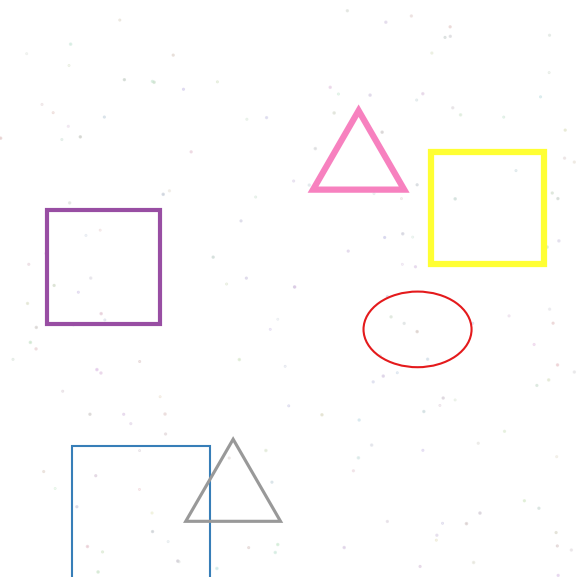[{"shape": "oval", "thickness": 1, "radius": 0.47, "center": [0.723, 0.429]}, {"shape": "square", "thickness": 1, "radius": 0.6, "center": [0.244, 0.107]}, {"shape": "square", "thickness": 2, "radius": 0.49, "center": [0.179, 0.536]}, {"shape": "square", "thickness": 3, "radius": 0.49, "center": [0.844, 0.639]}, {"shape": "triangle", "thickness": 3, "radius": 0.46, "center": [0.621, 0.716]}, {"shape": "triangle", "thickness": 1.5, "radius": 0.47, "center": [0.404, 0.144]}]